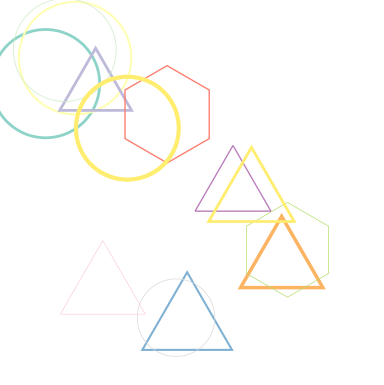[{"shape": "circle", "thickness": 2, "radius": 0.7, "center": [0.118, 0.783]}, {"shape": "circle", "thickness": 1.5, "radius": 0.73, "center": [0.195, 0.849]}, {"shape": "triangle", "thickness": 2, "radius": 0.54, "center": [0.248, 0.767]}, {"shape": "hexagon", "thickness": 1, "radius": 0.63, "center": [0.434, 0.703]}, {"shape": "triangle", "thickness": 1.5, "radius": 0.67, "center": [0.486, 0.158]}, {"shape": "triangle", "thickness": 2.5, "radius": 0.62, "center": [0.732, 0.315]}, {"shape": "hexagon", "thickness": 0.5, "radius": 0.62, "center": [0.747, 0.351]}, {"shape": "triangle", "thickness": 0.5, "radius": 0.64, "center": [0.267, 0.248]}, {"shape": "circle", "thickness": 0.5, "radius": 0.5, "center": [0.457, 0.175]}, {"shape": "triangle", "thickness": 1, "radius": 0.57, "center": [0.605, 0.508]}, {"shape": "circle", "thickness": 0.5, "radius": 0.67, "center": [0.168, 0.87]}, {"shape": "circle", "thickness": 3, "radius": 0.67, "center": [0.331, 0.667]}, {"shape": "triangle", "thickness": 2, "radius": 0.64, "center": [0.653, 0.489]}]